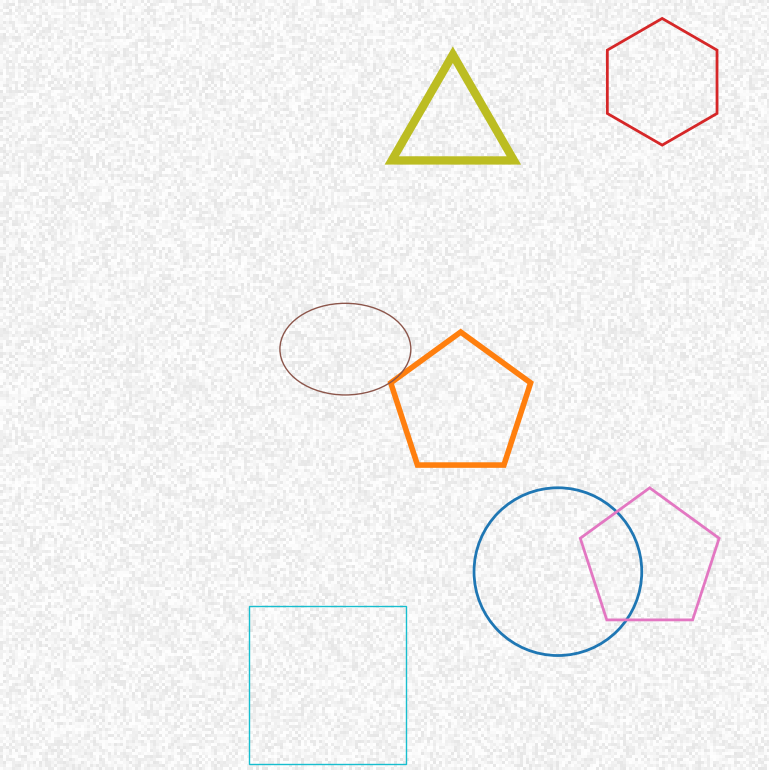[{"shape": "circle", "thickness": 1, "radius": 0.54, "center": [0.725, 0.258]}, {"shape": "pentagon", "thickness": 2, "radius": 0.48, "center": [0.598, 0.473]}, {"shape": "hexagon", "thickness": 1, "radius": 0.41, "center": [0.86, 0.894]}, {"shape": "oval", "thickness": 0.5, "radius": 0.43, "center": [0.449, 0.547]}, {"shape": "pentagon", "thickness": 1, "radius": 0.47, "center": [0.844, 0.272]}, {"shape": "triangle", "thickness": 3, "radius": 0.46, "center": [0.588, 0.837]}, {"shape": "square", "thickness": 0.5, "radius": 0.51, "center": [0.425, 0.111]}]